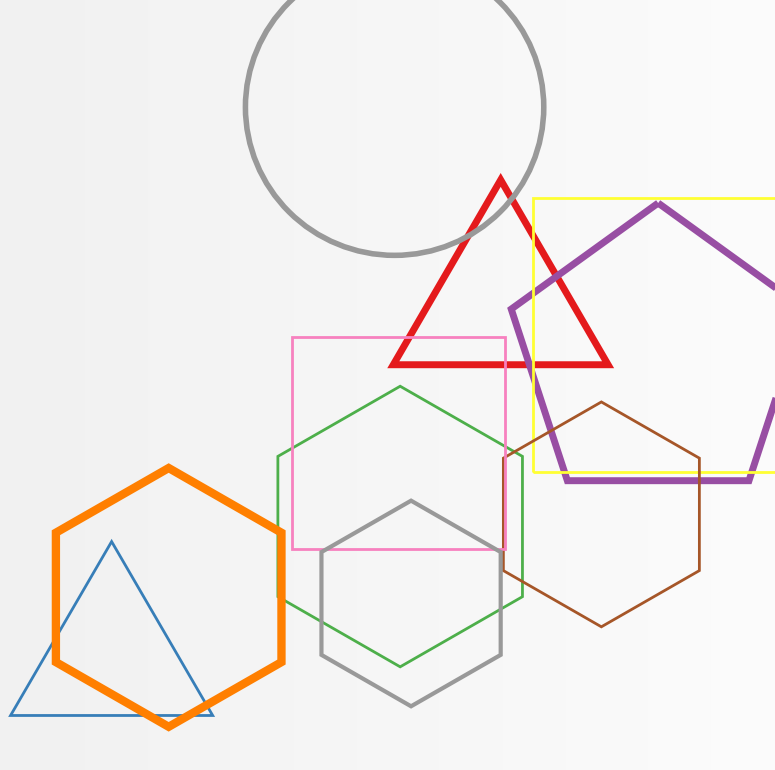[{"shape": "triangle", "thickness": 2.5, "radius": 0.8, "center": [0.646, 0.606]}, {"shape": "triangle", "thickness": 1, "radius": 0.75, "center": [0.144, 0.146]}, {"shape": "hexagon", "thickness": 1, "radius": 0.91, "center": [0.516, 0.316]}, {"shape": "pentagon", "thickness": 2.5, "radius": 1.0, "center": [0.849, 0.537]}, {"shape": "hexagon", "thickness": 3, "radius": 0.84, "center": [0.218, 0.224]}, {"shape": "square", "thickness": 1, "radius": 0.89, "center": [0.866, 0.565]}, {"shape": "hexagon", "thickness": 1, "radius": 0.73, "center": [0.776, 0.332]}, {"shape": "square", "thickness": 1, "radius": 0.69, "center": [0.514, 0.425]}, {"shape": "hexagon", "thickness": 1.5, "radius": 0.67, "center": [0.53, 0.216]}, {"shape": "circle", "thickness": 2, "radius": 0.96, "center": [0.509, 0.861]}]